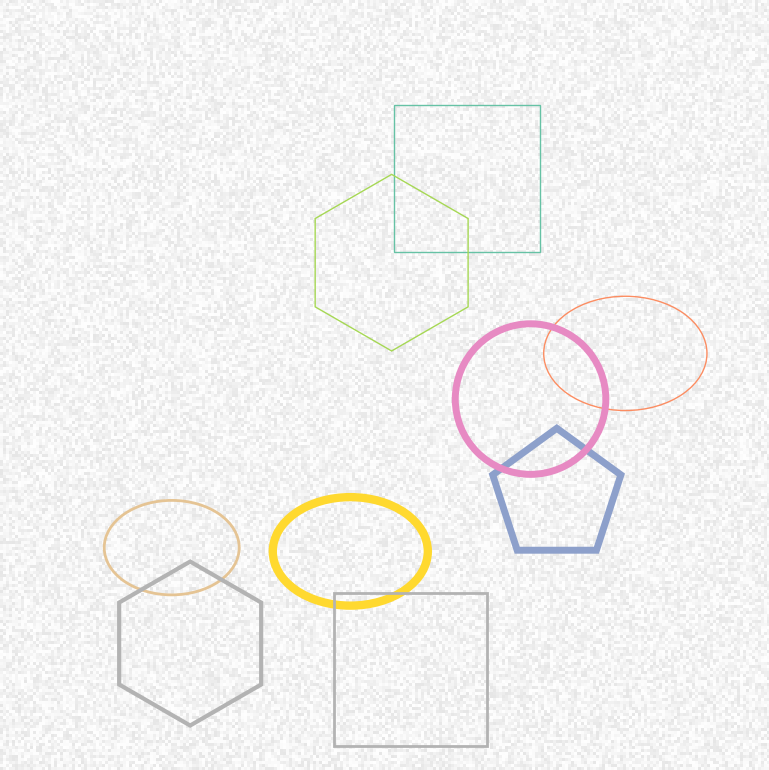[{"shape": "square", "thickness": 0.5, "radius": 0.48, "center": [0.606, 0.768]}, {"shape": "oval", "thickness": 0.5, "radius": 0.53, "center": [0.812, 0.541]}, {"shape": "pentagon", "thickness": 2.5, "radius": 0.44, "center": [0.723, 0.356]}, {"shape": "circle", "thickness": 2.5, "radius": 0.49, "center": [0.689, 0.482]}, {"shape": "hexagon", "thickness": 0.5, "radius": 0.57, "center": [0.509, 0.659]}, {"shape": "oval", "thickness": 3, "radius": 0.5, "center": [0.455, 0.284]}, {"shape": "oval", "thickness": 1, "radius": 0.44, "center": [0.223, 0.289]}, {"shape": "hexagon", "thickness": 1.5, "radius": 0.53, "center": [0.247, 0.164]}, {"shape": "square", "thickness": 1, "radius": 0.5, "center": [0.533, 0.13]}]